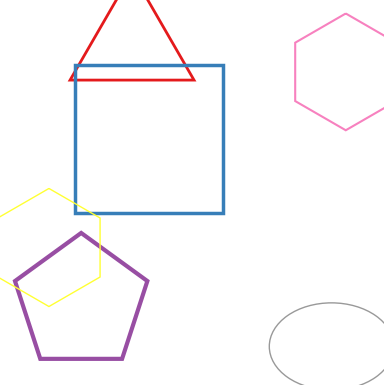[{"shape": "triangle", "thickness": 2, "radius": 0.93, "center": [0.343, 0.885]}, {"shape": "square", "thickness": 2.5, "radius": 0.96, "center": [0.387, 0.64]}, {"shape": "pentagon", "thickness": 3, "radius": 0.9, "center": [0.211, 0.214]}, {"shape": "hexagon", "thickness": 1, "radius": 0.77, "center": [0.127, 0.357]}, {"shape": "hexagon", "thickness": 1.5, "radius": 0.76, "center": [0.898, 0.813]}, {"shape": "oval", "thickness": 1, "radius": 0.81, "center": [0.861, 0.1]}]